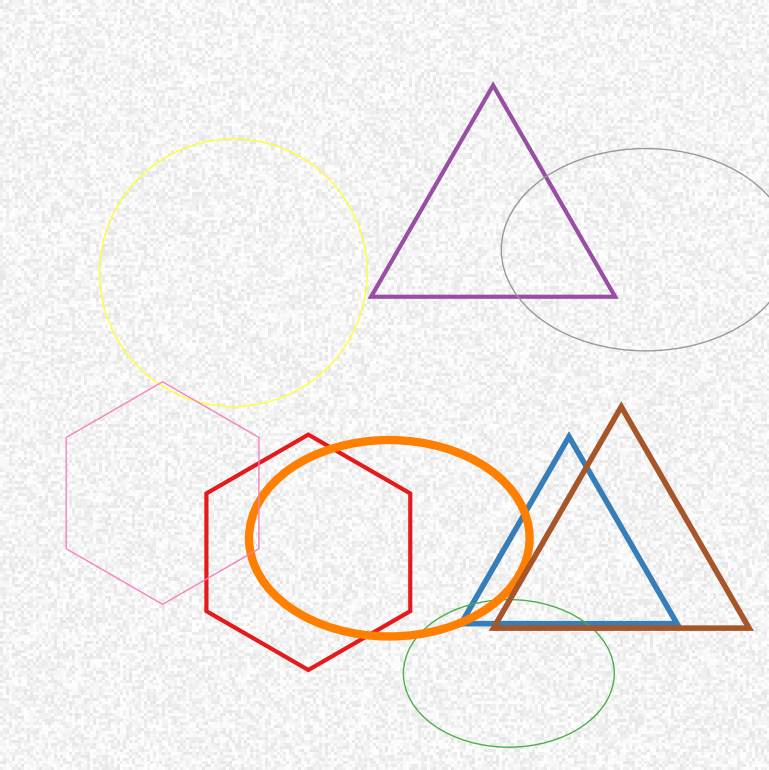[{"shape": "hexagon", "thickness": 1.5, "radius": 0.76, "center": [0.4, 0.283]}, {"shape": "triangle", "thickness": 2, "radius": 0.81, "center": [0.739, 0.271]}, {"shape": "oval", "thickness": 0.5, "radius": 0.68, "center": [0.661, 0.125]}, {"shape": "triangle", "thickness": 1.5, "radius": 0.91, "center": [0.64, 0.706]}, {"shape": "oval", "thickness": 3, "radius": 0.91, "center": [0.506, 0.301]}, {"shape": "circle", "thickness": 0.5, "radius": 0.87, "center": [0.303, 0.646]}, {"shape": "triangle", "thickness": 2, "radius": 0.96, "center": [0.807, 0.28]}, {"shape": "hexagon", "thickness": 0.5, "radius": 0.72, "center": [0.211, 0.36]}, {"shape": "oval", "thickness": 0.5, "radius": 0.94, "center": [0.839, 0.676]}]